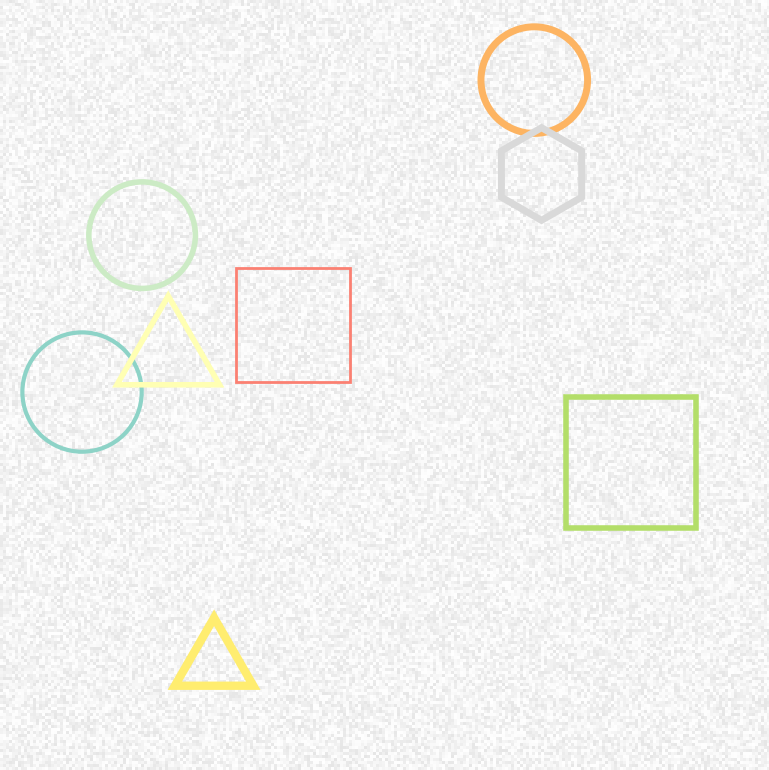[{"shape": "circle", "thickness": 1.5, "radius": 0.39, "center": [0.107, 0.491]}, {"shape": "triangle", "thickness": 2, "radius": 0.38, "center": [0.218, 0.539]}, {"shape": "square", "thickness": 1, "radius": 0.37, "center": [0.381, 0.578]}, {"shape": "circle", "thickness": 2.5, "radius": 0.35, "center": [0.694, 0.896]}, {"shape": "square", "thickness": 2, "radius": 0.42, "center": [0.819, 0.4]}, {"shape": "hexagon", "thickness": 2.5, "radius": 0.3, "center": [0.703, 0.774]}, {"shape": "circle", "thickness": 2, "radius": 0.35, "center": [0.185, 0.695]}, {"shape": "triangle", "thickness": 3, "radius": 0.29, "center": [0.278, 0.139]}]